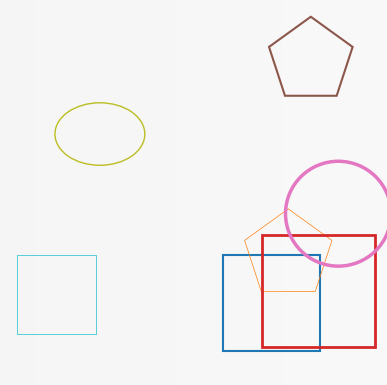[{"shape": "square", "thickness": 1.5, "radius": 0.63, "center": [0.701, 0.213]}, {"shape": "pentagon", "thickness": 0.5, "radius": 0.59, "center": [0.744, 0.339]}, {"shape": "square", "thickness": 2, "radius": 0.73, "center": [0.823, 0.244]}, {"shape": "pentagon", "thickness": 1.5, "radius": 0.57, "center": [0.802, 0.843]}, {"shape": "circle", "thickness": 2.5, "radius": 0.68, "center": [0.873, 0.445]}, {"shape": "oval", "thickness": 1, "radius": 0.58, "center": [0.258, 0.652]}, {"shape": "square", "thickness": 0.5, "radius": 0.52, "center": [0.146, 0.234]}]